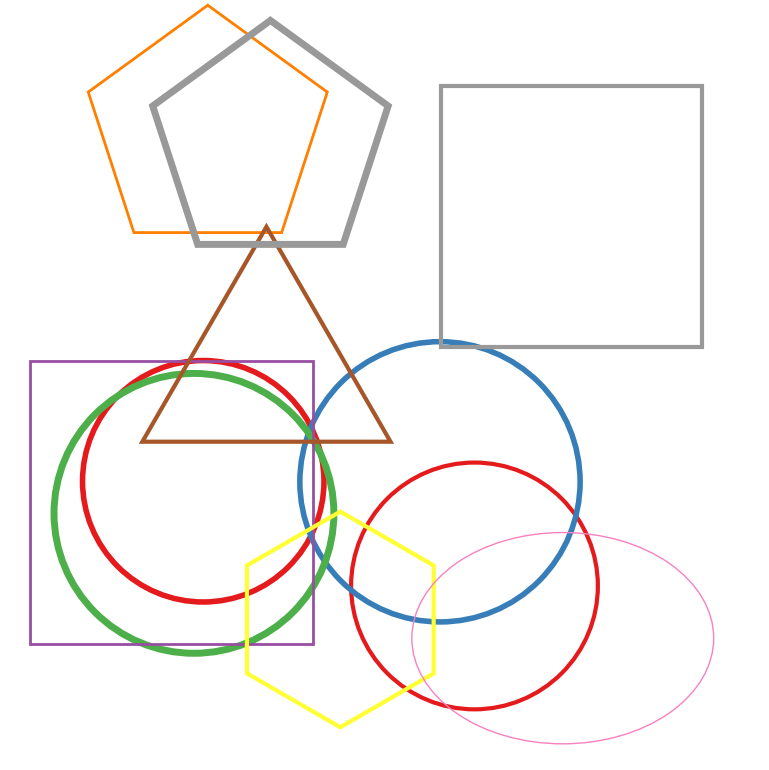[{"shape": "circle", "thickness": 2, "radius": 0.78, "center": [0.264, 0.375]}, {"shape": "circle", "thickness": 1.5, "radius": 0.8, "center": [0.616, 0.239]}, {"shape": "circle", "thickness": 2, "radius": 0.91, "center": [0.571, 0.374]}, {"shape": "circle", "thickness": 2.5, "radius": 0.91, "center": [0.252, 0.333]}, {"shape": "square", "thickness": 1, "radius": 0.92, "center": [0.223, 0.348]}, {"shape": "pentagon", "thickness": 1, "radius": 0.82, "center": [0.27, 0.83]}, {"shape": "hexagon", "thickness": 1.5, "radius": 0.7, "center": [0.442, 0.196]}, {"shape": "triangle", "thickness": 1.5, "radius": 0.93, "center": [0.346, 0.519]}, {"shape": "oval", "thickness": 0.5, "radius": 0.98, "center": [0.731, 0.171]}, {"shape": "square", "thickness": 1.5, "radius": 0.85, "center": [0.742, 0.719]}, {"shape": "pentagon", "thickness": 2.5, "radius": 0.8, "center": [0.351, 0.813]}]